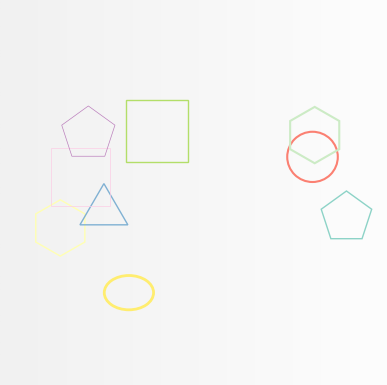[{"shape": "pentagon", "thickness": 1, "radius": 0.34, "center": [0.894, 0.435]}, {"shape": "hexagon", "thickness": 1, "radius": 0.37, "center": [0.156, 0.408]}, {"shape": "circle", "thickness": 1.5, "radius": 0.33, "center": [0.806, 0.593]}, {"shape": "triangle", "thickness": 1, "radius": 0.36, "center": [0.268, 0.452]}, {"shape": "square", "thickness": 1, "radius": 0.4, "center": [0.405, 0.66]}, {"shape": "square", "thickness": 0.5, "radius": 0.38, "center": [0.209, 0.54]}, {"shape": "pentagon", "thickness": 0.5, "radius": 0.36, "center": [0.228, 0.653]}, {"shape": "hexagon", "thickness": 1.5, "radius": 0.37, "center": [0.812, 0.649]}, {"shape": "oval", "thickness": 2, "radius": 0.32, "center": [0.333, 0.24]}]